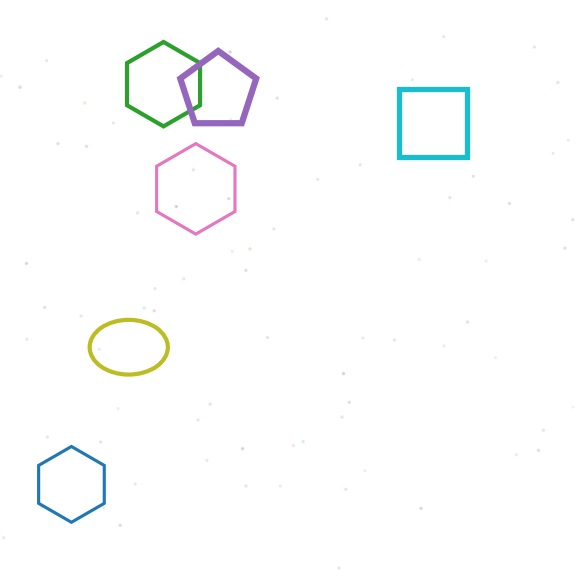[{"shape": "hexagon", "thickness": 1.5, "radius": 0.33, "center": [0.124, 0.16]}, {"shape": "hexagon", "thickness": 2, "radius": 0.37, "center": [0.283, 0.853]}, {"shape": "pentagon", "thickness": 3, "radius": 0.35, "center": [0.378, 0.842]}, {"shape": "hexagon", "thickness": 1.5, "radius": 0.39, "center": [0.339, 0.672]}, {"shape": "oval", "thickness": 2, "radius": 0.34, "center": [0.223, 0.398]}, {"shape": "square", "thickness": 2.5, "radius": 0.29, "center": [0.749, 0.786]}]